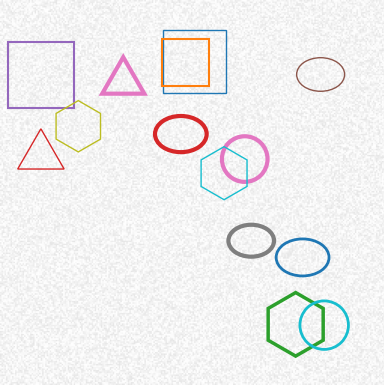[{"shape": "oval", "thickness": 2, "radius": 0.34, "center": [0.786, 0.331]}, {"shape": "square", "thickness": 1, "radius": 0.41, "center": [0.506, 0.839]}, {"shape": "square", "thickness": 1.5, "radius": 0.31, "center": [0.482, 0.837]}, {"shape": "hexagon", "thickness": 2.5, "radius": 0.41, "center": [0.768, 0.158]}, {"shape": "oval", "thickness": 3, "radius": 0.34, "center": [0.47, 0.652]}, {"shape": "triangle", "thickness": 1, "radius": 0.35, "center": [0.106, 0.596]}, {"shape": "square", "thickness": 1.5, "radius": 0.43, "center": [0.107, 0.804]}, {"shape": "oval", "thickness": 1, "radius": 0.31, "center": [0.833, 0.807]}, {"shape": "circle", "thickness": 3, "radius": 0.3, "center": [0.636, 0.587]}, {"shape": "triangle", "thickness": 3, "radius": 0.32, "center": [0.32, 0.788]}, {"shape": "oval", "thickness": 3, "radius": 0.3, "center": [0.653, 0.375]}, {"shape": "hexagon", "thickness": 1, "radius": 0.33, "center": [0.203, 0.672]}, {"shape": "circle", "thickness": 2, "radius": 0.32, "center": [0.842, 0.155]}, {"shape": "hexagon", "thickness": 1, "radius": 0.34, "center": [0.582, 0.55]}]